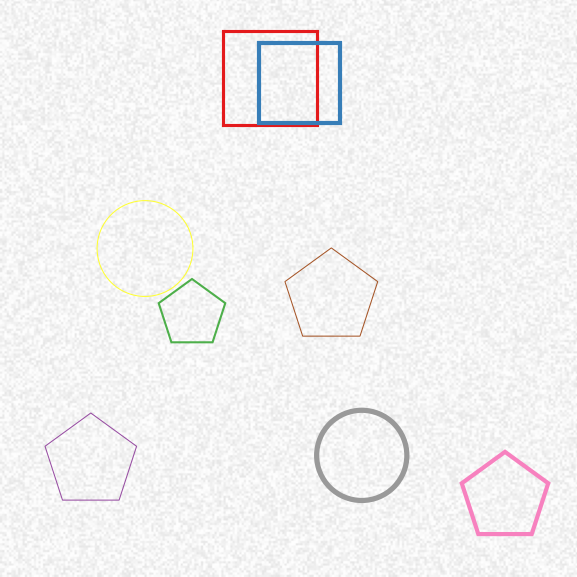[{"shape": "square", "thickness": 1.5, "radius": 0.41, "center": [0.468, 0.864]}, {"shape": "square", "thickness": 2, "radius": 0.35, "center": [0.518, 0.855]}, {"shape": "pentagon", "thickness": 1, "radius": 0.3, "center": [0.332, 0.455]}, {"shape": "pentagon", "thickness": 0.5, "radius": 0.42, "center": [0.157, 0.201]}, {"shape": "circle", "thickness": 0.5, "radius": 0.41, "center": [0.251, 0.569]}, {"shape": "pentagon", "thickness": 0.5, "radius": 0.42, "center": [0.574, 0.485]}, {"shape": "pentagon", "thickness": 2, "radius": 0.39, "center": [0.874, 0.138]}, {"shape": "circle", "thickness": 2.5, "radius": 0.39, "center": [0.626, 0.211]}]